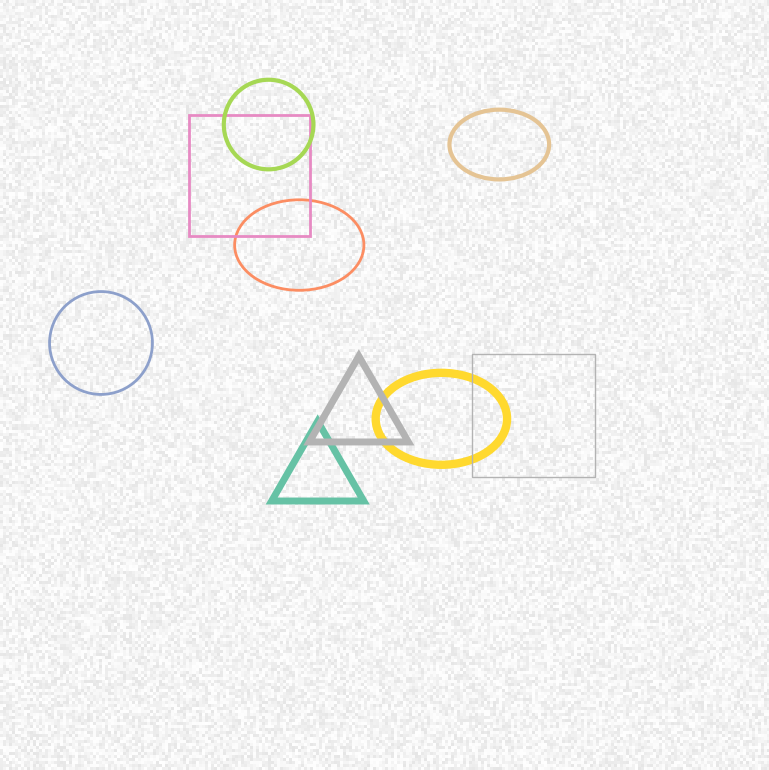[{"shape": "triangle", "thickness": 2.5, "radius": 0.35, "center": [0.413, 0.384]}, {"shape": "oval", "thickness": 1, "radius": 0.42, "center": [0.389, 0.682]}, {"shape": "circle", "thickness": 1, "radius": 0.33, "center": [0.131, 0.555]}, {"shape": "square", "thickness": 1, "radius": 0.39, "center": [0.324, 0.772]}, {"shape": "circle", "thickness": 1.5, "radius": 0.29, "center": [0.349, 0.838]}, {"shape": "oval", "thickness": 3, "radius": 0.43, "center": [0.573, 0.456]}, {"shape": "oval", "thickness": 1.5, "radius": 0.32, "center": [0.648, 0.812]}, {"shape": "triangle", "thickness": 2.5, "radius": 0.37, "center": [0.466, 0.463]}, {"shape": "square", "thickness": 0.5, "radius": 0.4, "center": [0.692, 0.46]}]